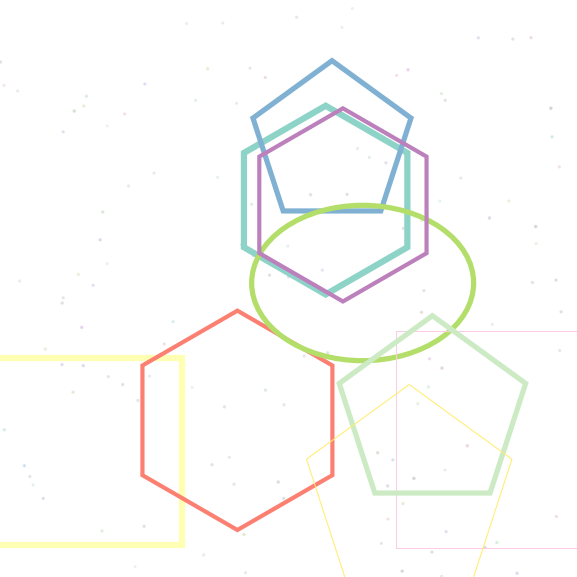[{"shape": "hexagon", "thickness": 3, "radius": 0.82, "center": [0.564, 0.653]}, {"shape": "square", "thickness": 3, "radius": 0.81, "center": [0.154, 0.218]}, {"shape": "hexagon", "thickness": 2, "radius": 0.95, "center": [0.411, 0.271]}, {"shape": "pentagon", "thickness": 2.5, "radius": 0.72, "center": [0.575, 0.75]}, {"shape": "oval", "thickness": 2.5, "radius": 0.96, "center": [0.628, 0.509]}, {"shape": "square", "thickness": 0.5, "radius": 0.94, "center": [0.873, 0.238]}, {"shape": "hexagon", "thickness": 2, "radius": 0.84, "center": [0.594, 0.644]}, {"shape": "pentagon", "thickness": 2.5, "radius": 0.85, "center": [0.749, 0.283]}, {"shape": "pentagon", "thickness": 0.5, "radius": 0.94, "center": [0.709, 0.146]}]